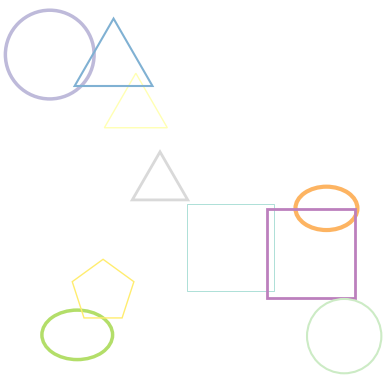[{"shape": "square", "thickness": 0.5, "radius": 0.56, "center": [0.599, 0.357]}, {"shape": "triangle", "thickness": 1, "radius": 0.47, "center": [0.353, 0.715]}, {"shape": "circle", "thickness": 2.5, "radius": 0.58, "center": [0.129, 0.858]}, {"shape": "triangle", "thickness": 1.5, "radius": 0.58, "center": [0.295, 0.835]}, {"shape": "oval", "thickness": 3, "radius": 0.4, "center": [0.848, 0.459]}, {"shape": "oval", "thickness": 2.5, "radius": 0.46, "center": [0.201, 0.13]}, {"shape": "triangle", "thickness": 2, "radius": 0.42, "center": [0.416, 0.522]}, {"shape": "square", "thickness": 2, "radius": 0.57, "center": [0.808, 0.341]}, {"shape": "circle", "thickness": 1.5, "radius": 0.48, "center": [0.894, 0.127]}, {"shape": "pentagon", "thickness": 1, "radius": 0.42, "center": [0.268, 0.242]}]